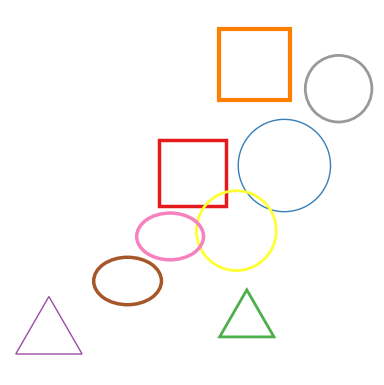[{"shape": "square", "thickness": 2.5, "radius": 0.43, "center": [0.5, 0.55]}, {"shape": "circle", "thickness": 1, "radius": 0.6, "center": [0.739, 0.57]}, {"shape": "triangle", "thickness": 2, "radius": 0.41, "center": [0.641, 0.166]}, {"shape": "triangle", "thickness": 1, "radius": 0.5, "center": [0.127, 0.13]}, {"shape": "square", "thickness": 3, "radius": 0.47, "center": [0.661, 0.832]}, {"shape": "circle", "thickness": 2, "radius": 0.52, "center": [0.614, 0.401]}, {"shape": "oval", "thickness": 2.5, "radius": 0.44, "center": [0.331, 0.27]}, {"shape": "oval", "thickness": 2.5, "radius": 0.43, "center": [0.442, 0.386]}, {"shape": "circle", "thickness": 2, "radius": 0.43, "center": [0.879, 0.77]}]